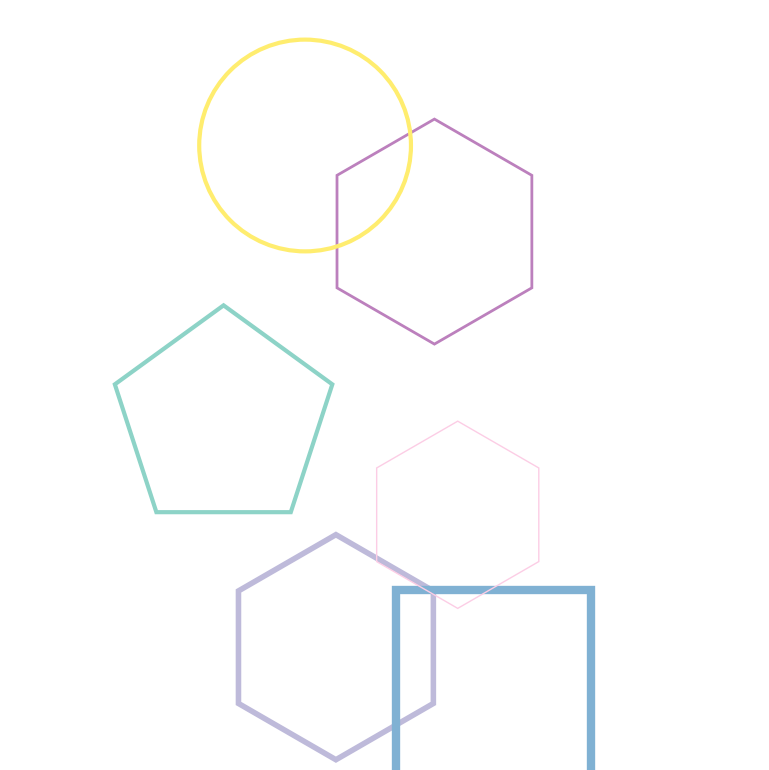[{"shape": "pentagon", "thickness": 1.5, "radius": 0.74, "center": [0.29, 0.455]}, {"shape": "hexagon", "thickness": 2, "radius": 0.73, "center": [0.436, 0.159]}, {"shape": "square", "thickness": 3, "radius": 0.63, "center": [0.641, 0.107]}, {"shape": "hexagon", "thickness": 0.5, "radius": 0.61, "center": [0.594, 0.331]}, {"shape": "hexagon", "thickness": 1, "radius": 0.73, "center": [0.564, 0.699]}, {"shape": "circle", "thickness": 1.5, "radius": 0.69, "center": [0.396, 0.811]}]